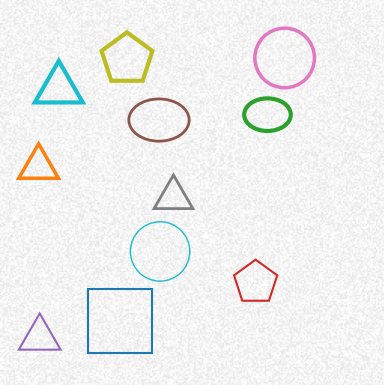[{"shape": "square", "thickness": 1.5, "radius": 0.41, "center": [0.312, 0.166]}, {"shape": "triangle", "thickness": 2.5, "radius": 0.3, "center": [0.1, 0.567]}, {"shape": "oval", "thickness": 3, "radius": 0.3, "center": [0.695, 0.702]}, {"shape": "pentagon", "thickness": 1.5, "radius": 0.29, "center": [0.664, 0.267]}, {"shape": "triangle", "thickness": 1.5, "radius": 0.31, "center": [0.103, 0.123]}, {"shape": "oval", "thickness": 2, "radius": 0.39, "center": [0.413, 0.688]}, {"shape": "circle", "thickness": 2.5, "radius": 0.39, "center": [0.739, 0.849]}, {"shape": "triangle", "thickness": 2, "radius": 0.29, "center": [0.451, 0.487]}, {"shape": "pentagon", "thickness": 3, "radius": 0.35, "center": [0.33, 0.846]}, {"shape": "triangle", "thickness": 3, "radius": 0.36, "center": [0.153, 0.77]}, {"shape": "circle", "thickness": 1, "radius": 0.39, "center": [0.416, 0.347]}]